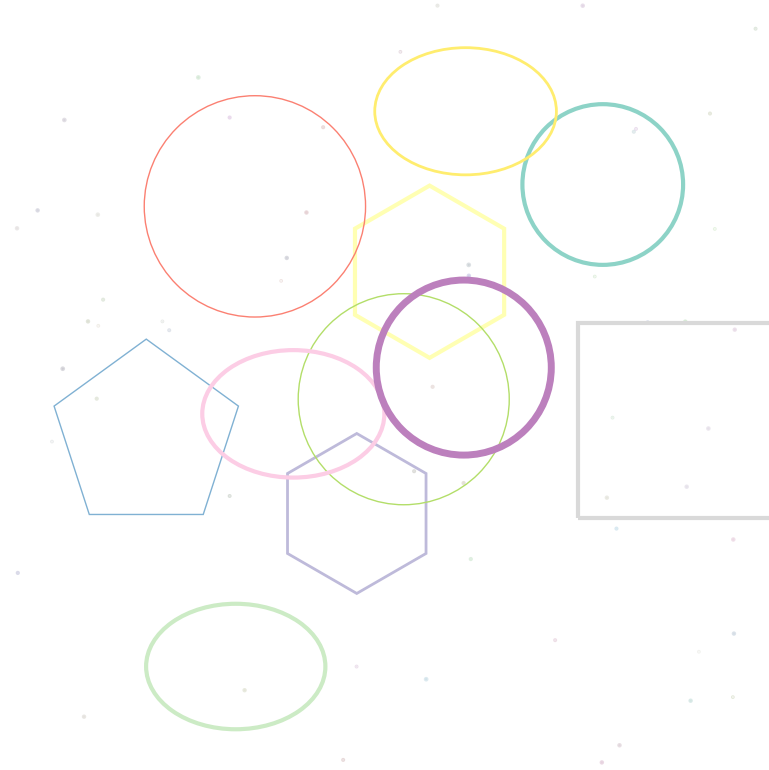[{"shape": "circle", "thickness": 1.5, "radius": 0.52, "center": [0.783, 0.76]}, {"shape": "hexagon", "thickness": 1.5, "radius": 0.56, "center": [0.558, 0.647]}, {"shape": "hexagon", "thickness": 1, "radius": 0.52, "center": [0.463, 0.333]}, {"shape": "circle", "thickness": 0.5, "radius": 0.72, "center": [0.331, 0.732]}, {"shape": "pentagon", "thickness": 0.5, "radius": 0.63, "center": [0.19, 0.434]}, {"shape": "circle", "thickness": 0.5, "radius": 0.69, "center": [0.524, 0.482]}, {"shape": "oval", "thickness": 1.5, "radius": 0.59, "center": [0.381, 0.463]}, {"shape": "square", "thickness": 1.5, "radius": 0.63, "center": [0.877, 0.453]}, {"shape": "circle", "thickness": 2.5, "radius": 0.57, "center": [0.602, 0.523]}, {"shape": "oval", "thickness": 1.5, "radius": 0.58, "center": [0.306, 0.134]}, {"shape": "oval", "thickness": 1, "radius": 0.59, "center": [0.605, 0.856]}]